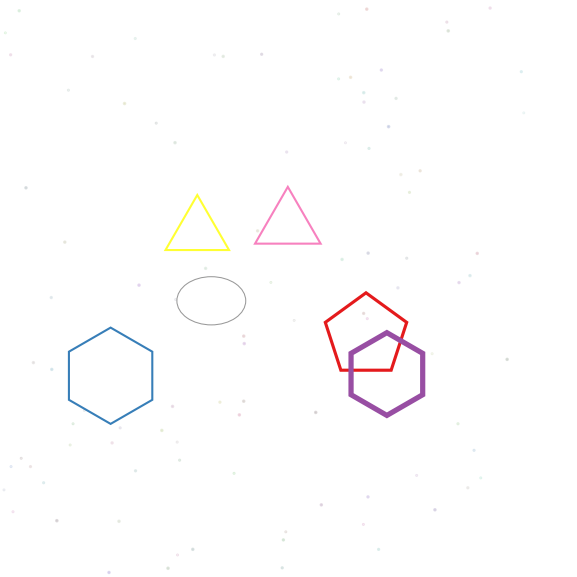[{"shape": "pentagon", "thickness": 1.5, "radius": 0.37, "center": [0.634, 0.418]}, {"shape": "hexagon", "thickness": 1, "radius": 0.42, "center": [0.192, 0.348]}, {"shape": "hexagon", "thickness": 2.5, "radius": 0.36, "center": [0.67, 0.351]}, {"shape": "triangle", "thickness": 1, "radius": 0.32, "center": [0.342, 0.598]}, {"shape": "triangle", "thickness": 1, "radius": 0.33, "center": [0.498, 0.61]}, {"shape": "oval", "thickness": 0.5, "radius": 0.3, "center": [0.366, 0.478]}]